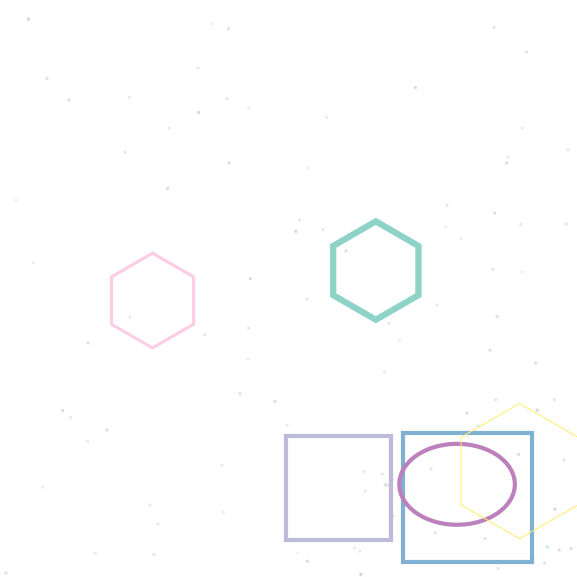[{"shape": "hexagon", "thickness": 3, "radius": 0.43, "center": [0.651, 0.531]}, {"shape": "square", "thickness": 2, "radius": 0.45, "center": [0.586, 0.154]}, {"shape": "square", "thickness": 2, "radius": 0.56, "center": [0.81, 0.138]}, {"shape": "hexagon", "thickness": 1.5, "radius": 0.41, "center": [0.264, 0.479]}, {"shape": "oval", "thickness": 2, "radius": 0.5, "center": [0.791, 0.161]}, {"shape": "hexagon", "thickness": 0.5, "radius": 0.58, "center": [0.9, 0.183]}]